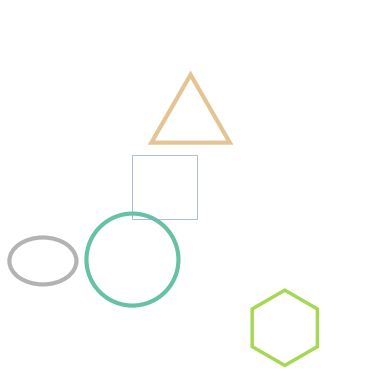[{"shape": "circle", "thickness": 3, "radius": 0.6, "center": [0.344, 0.326]}, {"shape": "square", "thickness": 0.5, "radius": 0.42, "center": [0.427, 0.514]}, {"shape": "hexagon", "thickness": 2.5, "radius": 0.49, "center": [0.74, 0.149]}, {"shape": "triangle", "thickness": 3, "radius": 0.59, "center": [0.495, 0.688]}, {"shape": "oval", "thickness": 3, "radius": 0.44, "center": [0.111, 0.322]}]